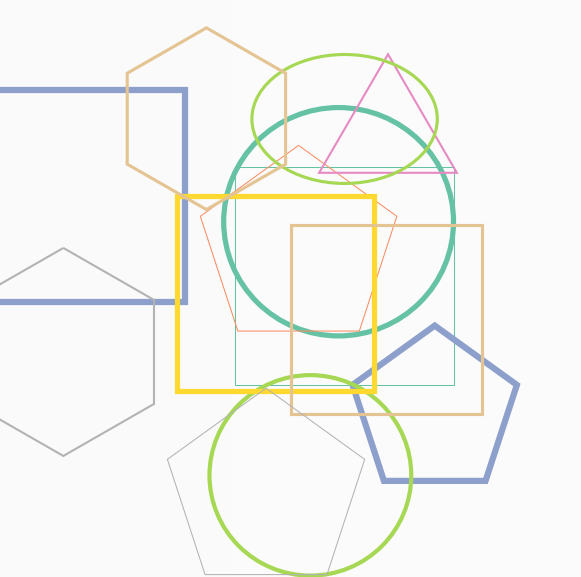[{"shape": "square", "thickness": 0.5, "radius": 0.94, "center": [0.593, 0.521]}, {"shape": "circle", "thickness": 2.5, "radius": 0.99, "center": [0.583, 0.615]}, {"shape": "pentagon", "thickness": 0.5, "radius": 0.89, "center": [0.514, 0.57]}, {"shape": "pentagon", "thickness": 3, "radius": 0.74, "center": [0.748, 0.287]}, {"shape": "square", "thickness": 3, "radius": 0.92, "center": [0.135, 0.66]}, {"shape": "triangle", "thickness": 1, "radius": 0.68, "center": [0.668, 0.768]}, {"shape": "oval", "thickness": 1.5, "radius": 0.8, "center": [0.593, 0.793]}, {"shape": "circle", "thickness": 2, "radius": 0.87, "center": [0.534, 0.176]}, {"shape": "square", "thickness": 2.5, "radius": 0.84, "center": [0.474, 0.49]}, {"shape": "square", "thickness": 1.5, "radius": 0.82, "center": [0.665, 0.445]}, {"shape": "hexagon", "thickness": 1.5, "radius": 0.79, "center": [0.355, 0.794]}, {"shape": "hexagon", "thickness": 1, "radius": 0.9, "center": [0.109, 0.39]}, {"shape": "pentagon", "thickness": 0.5, "radius": 0.89, "center": [0.458, 0.149]}]